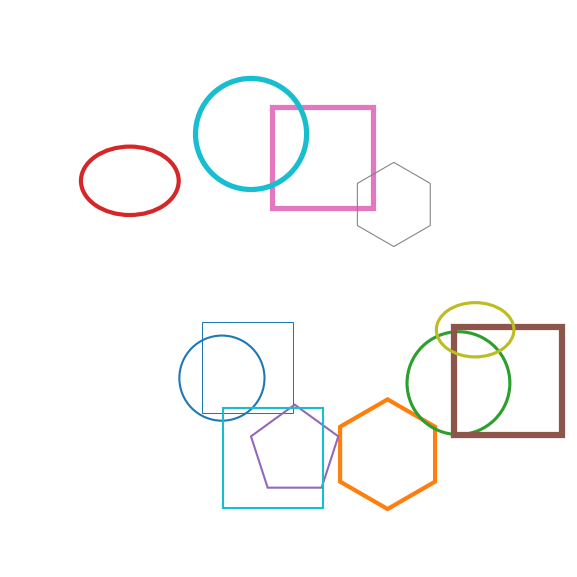[{"shape": "circle", "thickness": 1, "radius": 0.37, "center": [0.384, 0.344]}, {"shape": "square", "thickness": 0.5, "radius": 0.39, "center": [0.429, 0.363]}, {"shape": "hexagon", "thickness": 2, "radius": 0.47, "center": [0.671, 0.213]}, {"shape": "circle", "thickness": 1.5, "radius": 0.45, "center": [0.794, 0.336]}, {"shape": "oval", "thickness": 2, "radius": 0.42, "center": [0.225, 0.686]}, {"shape": "pentagon", "thickness": 1, "radius": 0.4, "center": [0.51, 0.219]}, {"shape": "square", "thickness": 3, "radius": 0.47, "center": [0.88, 0.339]}, {"shape": "square", "thickness": 2.5, "radius": 0.44, "center": [0.558, 0.727]}, {"shape": "hexagon", "thickness": 0.5, "radius": 0.36, "center": [0.682, 0.645]}, {"shape": "oval", "thickness": 1.5, "radius": 0.34, "center": [0.823, 0.428]}, {"shape": "square", "thickness": 1, "radius": 0.43, "center": [0.473, 0.205]}, {"shape": "circle", "thickness": 2.5, "radius": 0.48, "center": [0.435, 0.767]}]